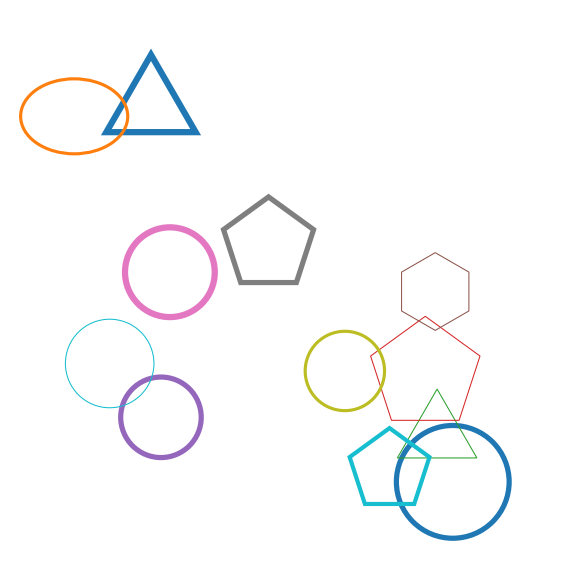[{"shape": "triangle", "thickness": 3, "radius": 0.45, "center": [0.261, 0.815]}, {"shape": "circle", "thickness": 2.5, "radius": 0.49, "center": [0.784, 0.165]}, {"shape": "oval", "thickness": 1.5, "radius": 0.46, "center": [0.128, 0.798]}, {"shape": "triangle", "thickness": 0.5, "radius": 0.4, "center": [0.757, 0.246]}, {"shape": "pentagon", "thickness": 0.5, "radius": 0.5, "center": [0.736, 0.352]}, {"shape": "circle", "thickness": 2.5, "radius": 0.35, "center": [0.279, 0.277]}, {"shape": "hexagon", "thickness": 0.5, "radius": 0.34, "center": [0.754, 0.494]}, {"shape": "circle", "thickness": 3, "radius": 0.39, "center": [0.294, 0.528]}, {"shape": "pentagon", "thickness": 2.5, "radius": 0.41, "center": [0.465, 0.576]}, {"shape": "circle", "thickness": 1.5, "radius": 0.34, "center": [0.597, 0.357]}, {"shape": "circle", "thickness": 0.5, "radius": 0.38, "center": [0.19, 0.37]}, {"shape": "pentagon", "thickness": 2, "radius": 0.36, "center": [0.675, 0.185]}]